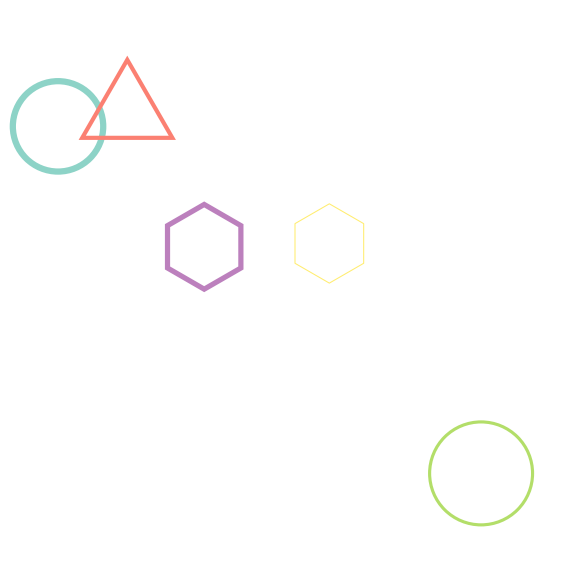[{"shape": "circle", "thickness": 3, "radius": 0.39, "center": [0.1, 0.78]}, {"shape": "triangle", "thickness": 2, "radius": 0.45, "center": [0.22, 0.805]}, {"shape": "circle", "thickness": 1.5, "radius": 0.45, "center": [0.833, 0.179]}, {"shape": "hexagon", "thickness": 2.5, "radius": 0.37, "center": [0.354, 0.572]}, {"shape": "hexagon", "thickness": 0.5, "radius": 0.34, "center": [0.57, 0.578]}]